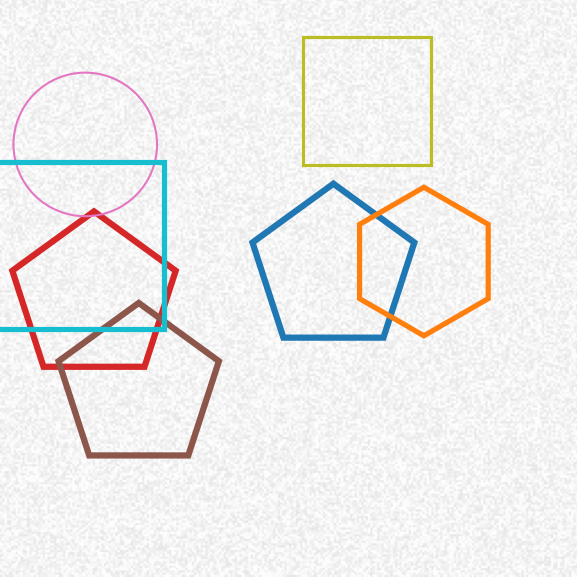[{"shape": "pentagon", "thickness": 3, "radius": 0.74, "center": [0.577, 0.534]}, {"shape": "hexagon", "thickness": 2.5, "radius": 0.64, "center": [0.734, 0.546]}, {"shape": "pentagon", "thickness": 3, "radius": 0.74, "center": [0.163, 0.484]}, {"shape": "pentagon", "thickness": 3, "radius": 0.73, "center": [0.24, 0.329]}, {"shape": "circle", "thickness": 1, "radius": 0.62, "center": [0.148, 0.749]}, {"shape": "square", "thickness": 1.5, "radius": 0.55, "center": [0.635, 0.824]}, {"shape": "square", "thickness": 2.5, "radius": 0.72, "center": [0.141, 0.574]}]